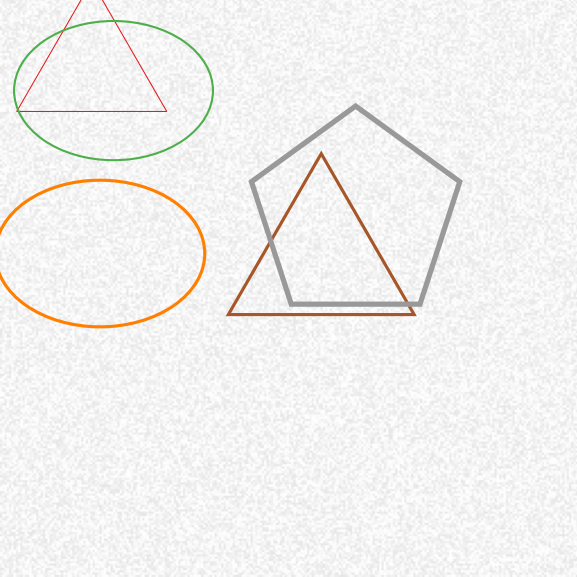[{"shape": "triangle", "thickness": 0.5, "radius": 0.75, "center": [0.159, 0.881]}, {"shape": "oval", "thickness": 1, "radius": 0.86, "center": [0.197, 0.842]}, {"shape": "oval", "thickness": 1.5, "radius": 0.91, "center": [0.173, 0.56]}, {"shape": "triangle", "thickness": 1.5, "radius": 0.93, "center": [0.556, 0.547]}, {"shape": "pentagon", "thickness": 2.5, "radius": 0.95, "center": [0.616, 0.626]}]